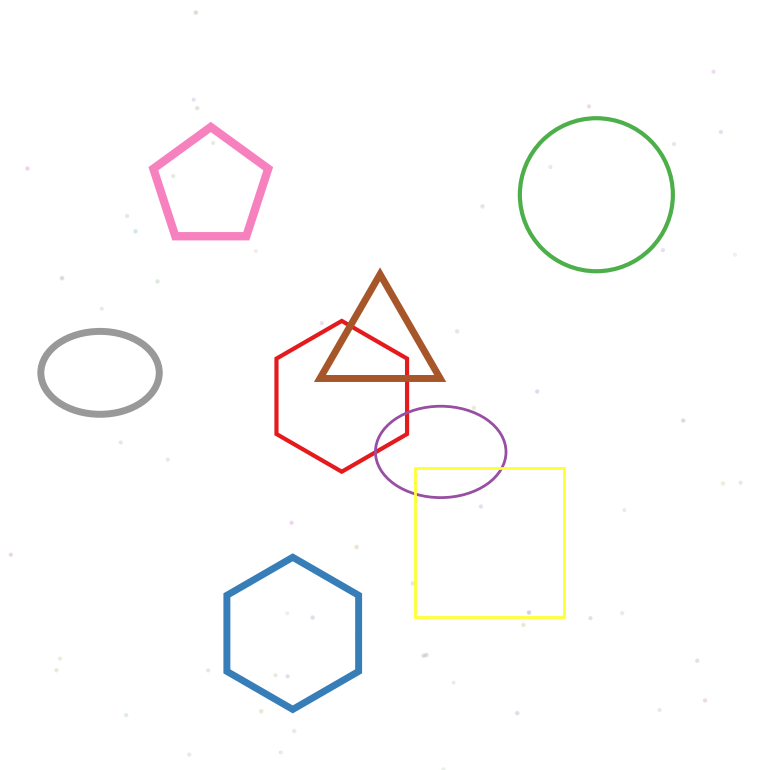[{"shape": "hexagon", "thickness": 1.5, "radius": 0.49, "center": [0.444, 0.485]}, {"shape": "hexagon", "thickness": 2.5, "radius": 0.49, "center": [0.38, 0.177]}, {"shape": "circle", "thickness": 1.5, "radius": 0.5, "center": [0.775, 0.747]}, {"shape": "oval", "thickness": 1, "radius": 0.42, "center": [0.572, 0.413]}, {"shape": "square", "thickness": 1, "radius": 0.48, "center": [0.636, 0.296]}, {"shape": "triangle", "thickness": 2.5, "radius": 0.45, "center": [0.494, 0.554]}, {"shape": "pentagon", "thickness": 3, "radius": 0.39, "center": [0.274, 0.757]}, {"shape": "oval", "thickness": 2.5, "radius": 0.38, "center": [0.13, 0.516]}]